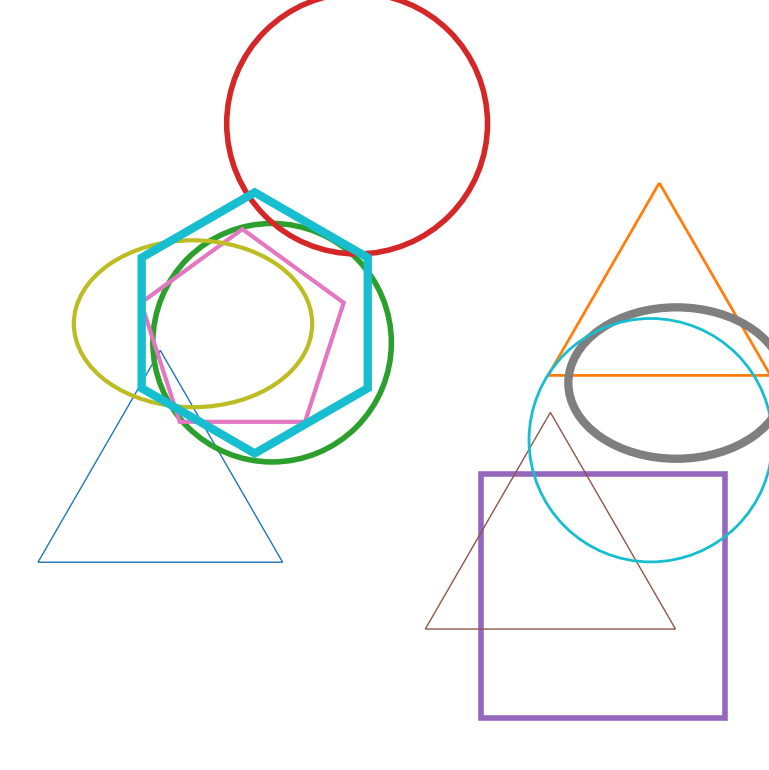[{"shape": "triangle", "thickness": 0.5, "radius": 0.92, "center": [0.208, 0.362]}, {"shape": "triangle", "thickness": 1, "radius": 0.83, "center": [0.856, 0.596]}, {"shape": "circle", "thickness": 2, "radius": 0.77, "center": [0.353, 0.555]}, {"shape": "circle", "thickness": 2, "radius": 0.85, "center": [0.464, 0.84]}, {"shape": "square", "thickness": 2, "radius": 0.79, "center": [0.783, 0.226]}, {"shape": "triangle", "thickness": 0.5, "radius": 0.94, "center": [0.715, 0.277]}, {"shape": "pentagon", "thickness": 1.5, "radius": 0.69, "center": [0.315, 0.564]}, {"shape": "oval", "thickness": 3, "radius": 0.7, "center": [0.879, 0.503]}, {"shape": "oval", "thickness": 1.5, "radius": 0.77, "center": [0.251, 0.58]}, {"shape": "circle", "thickness": 1, "radius": 0.79, "center": [0.845, 0.428]}, {"shape": "hexagon", "thickness": 3, "radius": 0.85, "center": [0.331, 0.581]}]